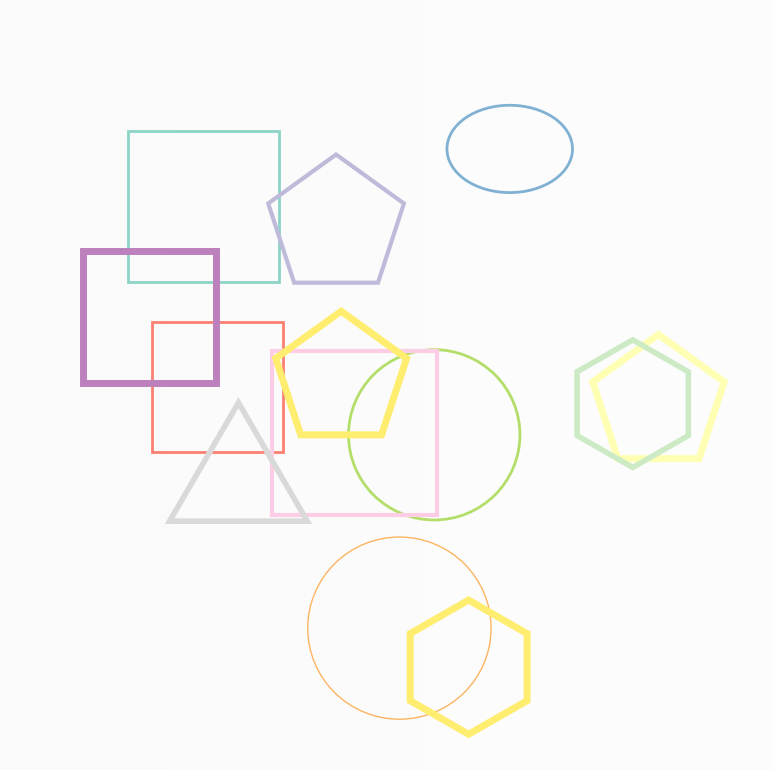[{"shape": "square", "thickness": 1, "radius": 0.49, "center": [0.263, 0.731]}, {"shape": "pentagon", "thickness": 2.5, "radius": 0.45, "center": [0.85, 0.476]}, {"shape": "pentagon", "thickness": 1.5, "radius": 0.46, "center": [0.434, 0.707]}, {"shape": "square", "thickness": 1, "radius": 0.42, "center": [0.28, 0.497]}, {"shape": "oval", "thickness": 1, "radius": 0.41, "center": [0.658, 0.807]}, {"shape": "circle", "thickness": 0.5, "radius": 0.59, "center": [0.515, 0.184]}, {"shape": "circle", "thickness": 1, "radius": 0.55, "center": [0.56, 0.435]}, {"shape": "square", "thickness": 1.5, "radius": 0.53, "center": [0.458, 0.438]}, {"shape": "triangle", "thickness": 2, "radius": 0.51, "center": [0.308, 0.374]}, {"shape": "square", "thickness": 2.5, "radius": 0.43, "center": [0.193, 0.588]}, {"shape": "hexagon", "thickness": 2, "radius": 0.41, "center": [0.816, 0.476]}, {"shape": "hexagon", "thickness": 2.5, "radius": 0.44, "center": [0.605, 0.134]}, {"shape": "pentagon", "thickness": 2.5, "radius": 0.44, "center": [0.44, 0.507]}]